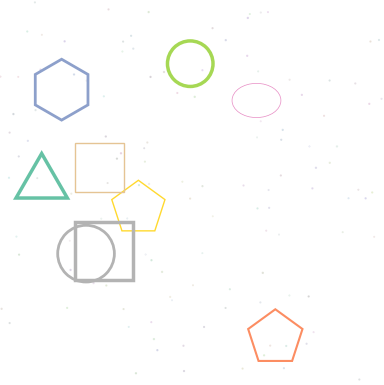[{"shape": "triangle", "thickness": 2.5, "radius": 0.39, "center": [0.108, 0.524]}, {"shape": "pentagon", "thickness": 1.5, "radius": 0.37, "center": [0.715, 0.122]}, {"shape": "hexagon", "thickness": 2, "radius": 0.4, "center": [0.16, 0.767]}, {"shape": "oval", "thickness": 0.5, "radius": 0.32, "center": [0.666, 0.739]}, {"shape": "circle", "thickness": 2.5, "radius": 0.3, "center": [0.494, 0.835]}, {"shape": "pentagon", "thickness": 1, "radius": 0.36, "center": [0.359, 0.459]}, {"shape": "square", "thickness": 1, "radius": 0.32, "center": [0.258, 0.565]}, {"shape": "circle", "thickness": 2, "radius": 0.37, "center": [0.223, 0.341]}, {"shape": "square", "thickness": 2.5, "radius": 0.38, "center": [0.271, 0.349]}]